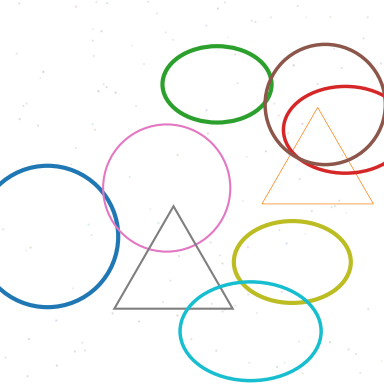[{"shape": "circle", "thickness": 3, "radius": 0.92, "center": [0.123, 0.386]}, {"shape": "triangle", "thickness": 0.5, "radius": 0.84, "center": [0.825, 0.554]}, {"shape": "oval", "thickness": 3, "radius": 0.71, "center": [0.564, 0.781]}, {"shape": "oval", "thickness": 2.5, "radius": 0.8, "center": [0.897, 0.663]}, {"shape": "circle", "thickness": 2.5, "radius": 0.78, "center": [0.845, 0.729]}, {"shape": "circle", "thickness": 1.5, "radius": 0.83, "center": [0.433, 0.512]}, {"shape": "triangle", "thickness": 1.5, "radius": 0.89, "center": [0.451, 0.287]}, {"shape": "oval", "thickness": 3, "radius": 0.76, "center": [0.759, 0.319]}, {"shape": "oval", "thickness": 2.5, "radius": 0.92, "center": [0.651, 0.14]}]